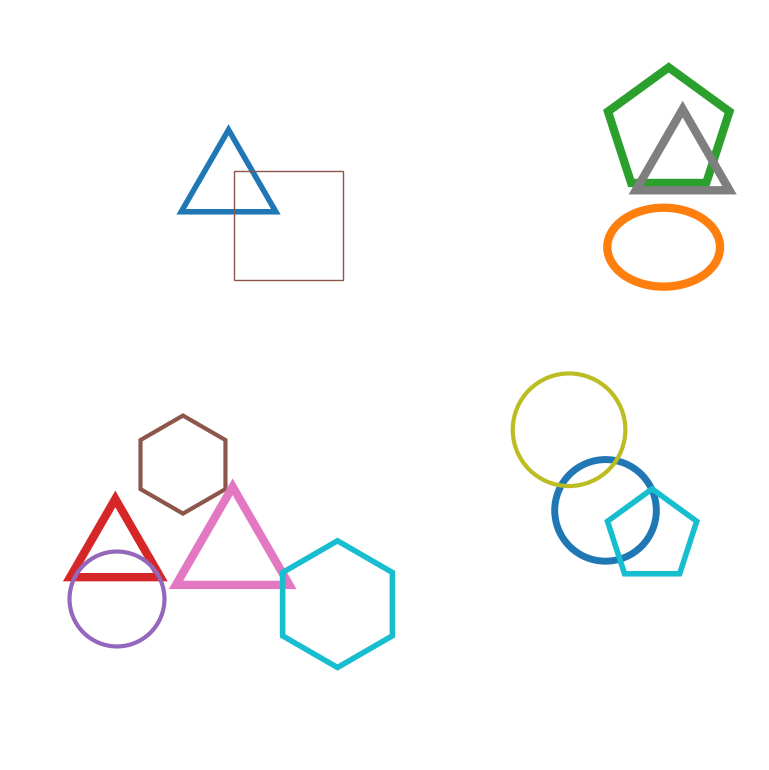[{"shape": "circle", "thickness": 2.5, "radius": 0.33, "center": [0.786, 0.337]}, {"shape": "triangle", "thickness": 2, "radius": 0.35, "center": [0.297, 0.76]}, {"shape": "oval", "thickness": 3, "radius": 0.37, "center": [0.862, 0.679]}, {"shape": "pentagon", "thickness": 3, "radius": 0.41, "center": [0.868, 0.83]}, {"shape": "triangle", "thickness": 3, "radius": 0.34, "center": [0.15, 0.284]}, {"shape": "circle", "thickness": 1.5, "radius": 0.31, "center": [0.152, 0.222]}, {"shape": "square", "thickness": 0.5, "radius": 0.35, "center": [0.374, 0.707]}, {"shape": "hexagon", "thickness": 1.5, "radius": 0.32, "center": [0.238, 0.397]}, {"shape": "triangle", "thickness": 3, "radius": 0.42, "center": [0.302, 0.283]}, {"shape": "triangle", "thickness": 3, "radius": 0.35, "center": [0.887, 0.788]}, {"shape": "circle", "thickness": 1.5, "radius": 0.37, "center": [0.739, 0.442]}, {"shape": "hexagon", "thickness": 2, "radius": 0.41, "center": [0.438, 0.215]}, {"shape": "pentagon", "thickness": 2, "radius": 0.3, "center": [0.847, 0.304]}]